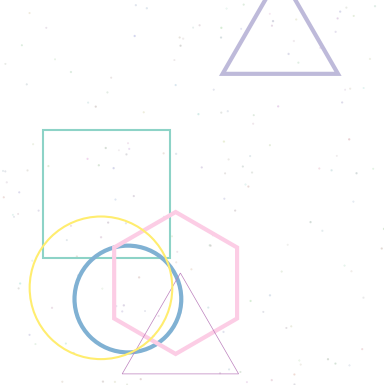[{"shape": "square", "thickness": 1.5, "radius": 0.83, "center": [0.277, 0.496]}, {"shape": "triangle", "thickness": 3, "radius": 0.87, "center": [0.728, 0.895]}, {"shape": "circle", "thickness": 3, "radius": 0.69, "center": [0.332, 0.223]}, {"shape": "hexagon", "thickness": 3, "radius": 0.92, "center": [0.456, 0.265]}, {"shape": "triangle", "thickness": 0.5, "radius": 0.87, "center": [0.469, 0.116]}, {"shape": "circle", "thickness": 1.5, "radius": 0.93, "center": [0.262, 0.252]}]